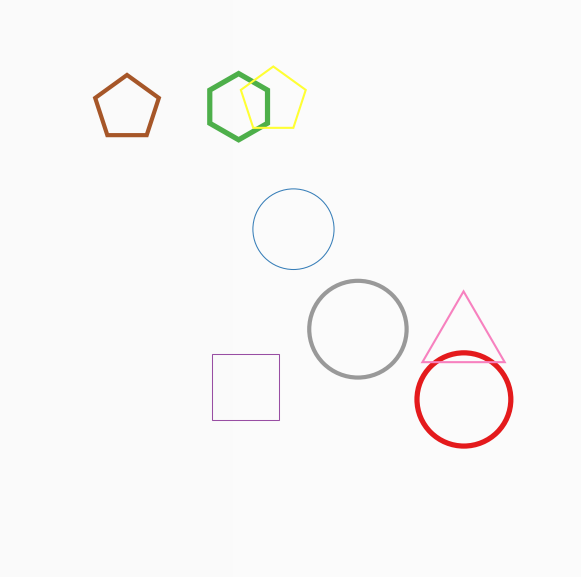[{"shape": "circle", "thickness": 2.5, "radius": 0.4, "center": [0.798, 0.307]}, {"shape": "circle", "thickness": 0.5, "radius": 0.35, "center": [0.505, 0.602]}, {"shape": "hexagon", "thickness": 2.5, "radius": 0.29, "center": [0.411, 0.814]}, {"shape": "square", "thickness": 0.5, "radius": 0.29, "center": [0.422, 0.329]}, {"shape": "pentagon", "thickness": 1, "radius": 0.29, "center": [0.47, 0.825]}, {"shape": "pentagon", "thickness": 2, "radius": 0.29, "center": [0.219, 0.812]}, {"shape": "triangle", "thickness": 1, "radius": 0.41, "center": [0.798, 0.413]}, {"shape": "circle", "thickness": 2, "radius": 0.42, "center": [0.616, 0.429]}]